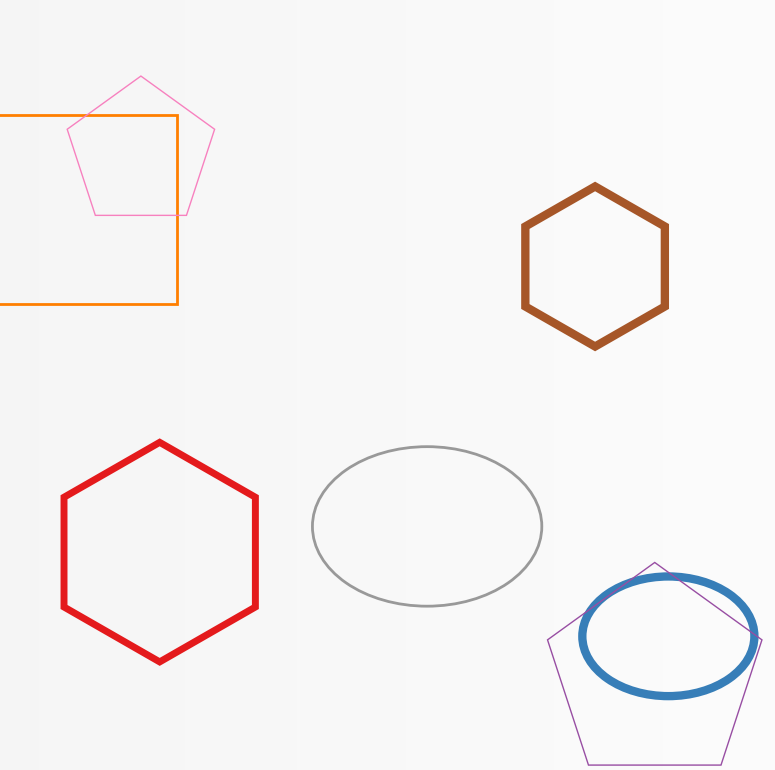[{"shape": "hexagon", "thickness": 2.5, "radius": 0.71, "center": [0.206, 0.283]}, {"shape": "oval", "thickness": 3, "radius": 0.56, "center": [0.862, 0.174]}, {"shape": "pentagon", "thickness": 0.5, "radius": 0.73, "center": [0.845, 0.124]}, {"shape": "square", "thickness": 1, "radius": 0.61, "center": [0.105, 0.728]}, {"shape": "hexagon", "thickness": 3, "radius": 0.52, "center": [0.768, 0.654]}, {"shape": "pentagon", "thickness": 0.5, "radius": 0.5, "center": [0.182, 0.801]}, {"shape": "oval", "thickness": 1, "radius": 0.74, "center": [0.551, 0.316]}]